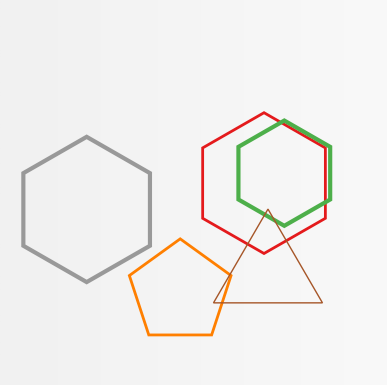[{"shape": "hexagon", "thickness": 2, "radius": 0.91, "center": [0.681, 0.524]}, {"shape": "hexagon", "thickness": 3, "radius": 0.68, "center": [0.734, 0.55]}, {"shape": "pentagon", "thickness": 2, "radius": 0.69, "center": [0.465, 0.242]}, {"shape": "triangle", "thickness": 1, "radius": 0.81, "center": [0.692, 0.295]}, {"shape": "hexagon", "thickness": 3, "radius": 0.94, "center": [0.224, 0.456]}]